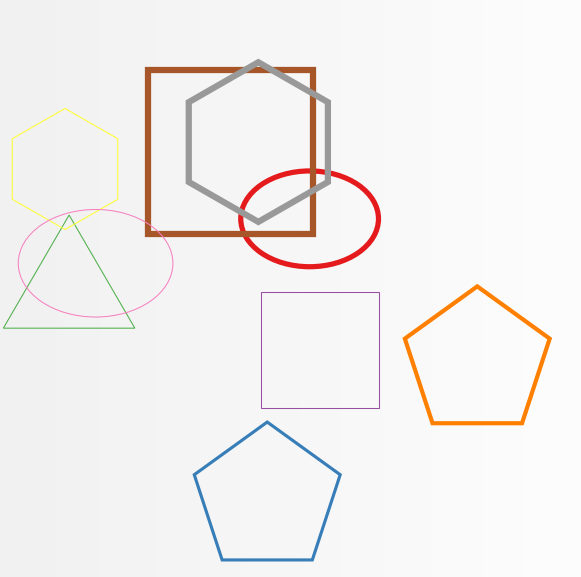[{"shape": "oval", "thickness": 2.5, "radius": 0.59, "center": [0.533, 0.62]}, {"shape": "pentagon", "thickness": 1.5, "radius": 0.66, "center": [0.46, 0.136]}, {"shape": "triangle", "thickness": 0.5, "radius": 0.65, "center": [0.119, 0.496]}, {"shape": "square", "thickness": 0.5, "radius": 0.51, "center": [0.551, 0.393]}, {"shape": "pentagon", "thickness": 2, "radius": 0.65, "center": [0.821, 0.372]}, {"shape": "hexagon", "thickness": 0.5, "radius": 0.52, "center": [0.112, 0.707]}, {"shape": "square", "thickness": 3, "radius": 0.71, "center": [0.397, 0.736]}, {"shape": "oval", "thickness": 0.5, "radius": 0.67, "center": [0.164, 0.543]}, {"shape": "hexagon", "thickness": 3, "radius": 0.69, "center": [0.444, 0.753]}]